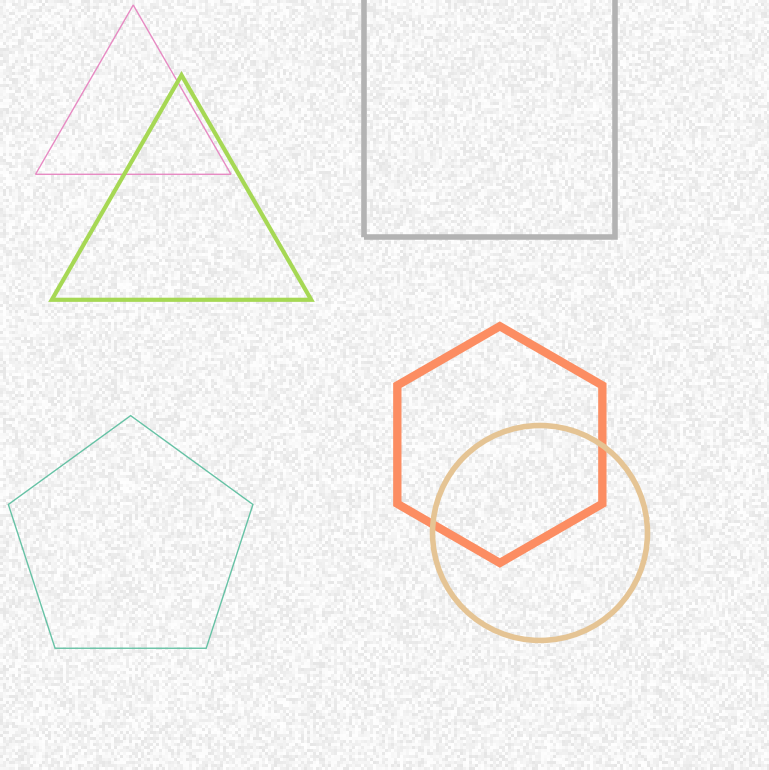[{"shape": "pentagon", "thickness": 0.5, "radius": 0.83, "center": [0.17, 0.293]}, {"shape": "hexagon", "thickness": 3, "radius": 0.77, "center": [0.649, 0.423]}, {"shape": "triangle", "thickness": 0.5, "radius": 0.73, "center": [0.173, 0.847]}, {"shape": "triangle", "thickness": 1.5, "radius": 0.97, "center": [0.236, 0.708]}, {"shape": "circle", "thickness": 2, "radius": 0.7, "center": [0.701, 0.308]}, {"shape": "square", "thickness": 2, "radius": 0.82, "center": [0.635, 0.855]}]